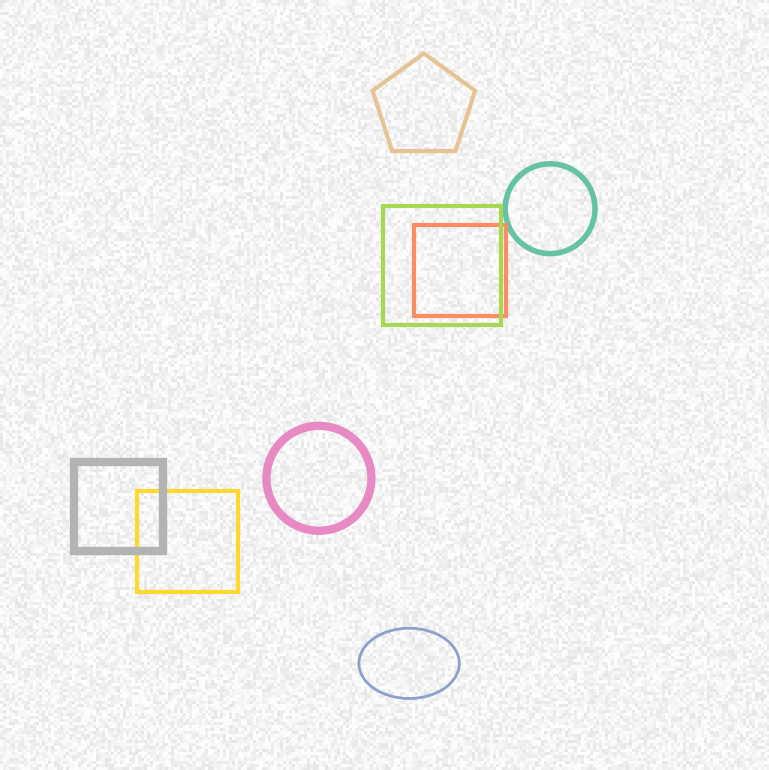[{"shape": "circle", "thickness": 2, "radius": 0.29, "center": [0.714, 0.729]}, {"shape": "square", "thickness": 1.5, "radius": 0.3, "center": [0.597, 0.649]}, {"shape": "oval", "thickness": 1, "radius": 0.33, "center": [0.531, 0.139]}, {"shape": "circle", "thickness": 3, "radius": 0.34, "center": [0.414, 0.379]}, {"shape": "square", "thickness": 1.5, "radius": 0.39, "center": [0.574, 0.656]}, {"shape": "square", "thickness": 1.5, "radius": 0.33, "center": [0.243, 0.297]}, {"shape": "pentagon", "thickness": 1.5, "radius": 0.35, "center": [0.55, 0.861]}, {"shape": "square", "thickness": 3, "radius": 0.29, "center": [0.154, 0.342]}]